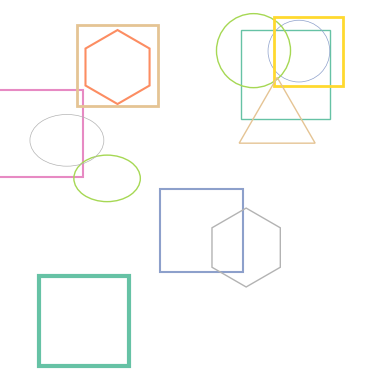[{"shape": "square", "thickness": 1, "radius": 0.57, "center": [0.742, 0.806]}, {"shape": "square", "thickness": 3, "radius": 0.58, "center": [0.218, 0.166]}, {"shape": "hexagon", "thickness": 1.5, "radius": 0.48, "center": [0.305, 0.826]}, {"shape": "square", "thickness": 1.5, "radius": 0.54, "center": [0.523, 0.401]}, {"shape": "circle", "thickness": 0.5, "radius": 0.4, "center": [0.776, 0.867]}, {"shape": "square", "thickness": 1.5, "radius": 0.57, "center": [0.102, 0.654]}, {"shape": "circle", "thickness": 1, "radius": 0.48, "center": [0.658, 0.868]}, {"shape": "oval", "thickness": 1, "radius": 0.43, "center": [0.278, 0.537]}, {"shape": "square", "thickness": 2, "radius": 0.45, "center": [0.8, 0.866]}, {"shape": "square", "thickness": 2, "radius": 0.53, "center": [0.304, 0.829]}, {"shape": "triangle", "thickness": 1, "radius": 0.57, "center": [0.72, 0.685]}, {"shape": "oval", "thickness": 0.5, "radius": 0.48, "center": [0.174, 0.636]}, {"shape": "hexagon", "thickness": 1, "radius": 0.51, "center": [0.639, 0.357]}]